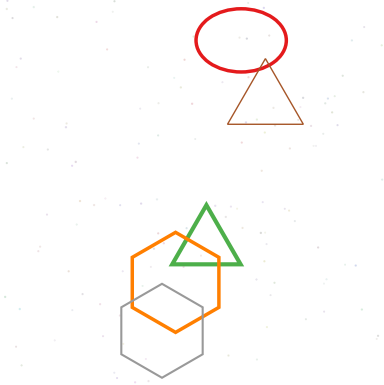[{"shape": "oval", "thickness": 2.5, "radius": 0.59, "center": [0.626, 0.895]}, {"shape": "triangle", "thickness": 3, "radius": 0.51, "center": [0.536, 0.365]}, {"shape": "hexagon", "thickness": 2.5, "radius": 0.65, "center": [0.456, 0.267]}, {"shape": "triangle", "thickness": 1, "radius": 0.57, "center": [0.689, 0.734]}, {"shape": "hexagon", "thickness": 1.5, "radius": 0.61, "center": [0.421, 0.141]}]